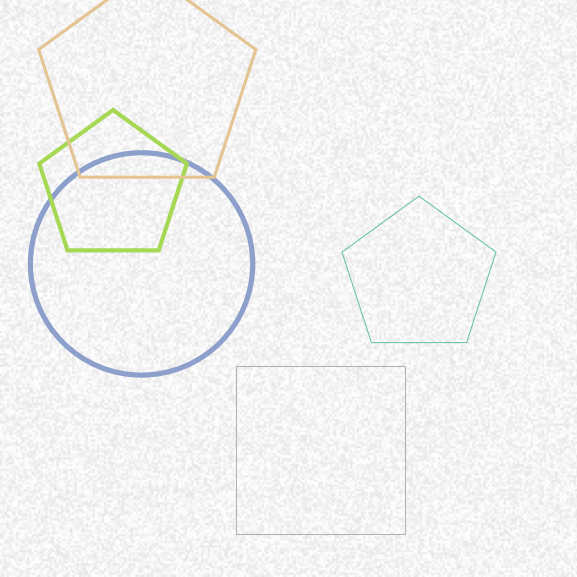[{"shape": "pentagon", "thickness": 0.5, "radius": 0.7, "center": [0.726, 0.519]}, {"shape": "circle", "thickness": 2.5, "radius": 0.96, "center": [0.245, 0.542]}, {"shape": "pentagon", "thickness": 2, "radius": 0.67, "center": [0.196, 0.674]}, {"shape": "pentagon", "thickness": 1.5, "radius": 0.99, "center": [0.255, 0.852]}, {"shape": "square", "thickness": 0.5, "radius": 0.73, "center": [0.555, 0.22]}]